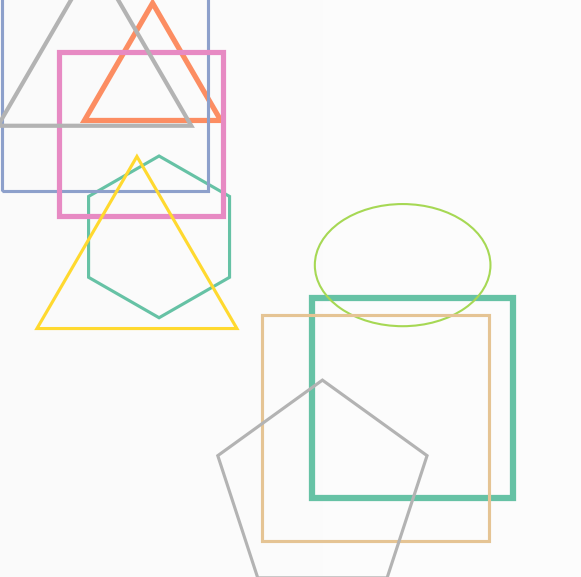[{"shape": "square", "thickness": 3, "radius": 0.87, "center": [0.709, 0.31]}, {"shape": "hexagon", "thickness": 1.5, "radius": 0.7, "center": [0.274, 0.589]}, {"shape": "triangle", "thickness": 2.5, "radius": 0.68, "center": [0.263, 0.858]}, {"shape": "square", "thickness": 1.5, "radius": 0.89, "center": [0.181, 0.846]}, {"shape": "square", "thickness": 2.5, "radius": 0.71, "center": [0.243, 0.768]}, {"shape": "oval", "thickness": 1, "radius": 0.76, "center": [0.693, 0.54]}, {"shape": "triangle", "thickness": 1.5, "radius": 0.99, "center": [0.236, 0.53]}, {"shape": "square", "thickness": 1.5, "radius": 0.98, "center": [0.646, 0.258]}, {"shape": "triangle", "thickness": 2, "radius": 0.96, "center": [0.163, 0.877]}, {"shape": "pentagon", "thickness": 1.5, "radius": 0.95, "center": [0.555, 0.152]}]